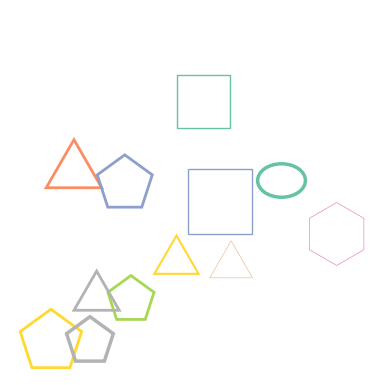[{"shape": "square", "thickness": 1, "radius": 0.35, "center": [0.53, 0.737]}, {"shape": "oval", "thickness": 2.5, "radius": 0.31, "center": [0.731, 0.531]}, {"shape": "triangle", "thickness": 2, "radius": 0.42, "center": [0.192, 0.554]}, {"shape": "square", "thickness": 1, "radius": 0.42, "center": [0.572, 0.476]}, {"shape": "pentagon", "thickness": 2, "radius": 0.38, "center": [0.324, 0.523]}, {"shape": "hexagon", "thickness": 0.5, "radius": 0.41, "center": [0.874, 0.392]}, {"shape": "pentagon", "thickness": 2, "radius": 0.32, "center": [0.34, 0.221]}, {"shape": "triangle", "thickness": 1.5, "radius": 0.33, "center": [0.458, 0.322]}, {"shape": "pentagon", "thickness": 2, "radius": 0.42, "center": [0.132, 0.113]}, {"shape": "triangle", "thickness": 0.5, "radius": 0.32, "center": [0.6, 0.31]}, {"shape": "triangle", "thickness": 2, "radius": 0.34, "center": [0.251, 0.228]}, {"shape": "pentagon", "thickness": 2.5, "radius": 0.32, "center": [0.234, 0.114]}]